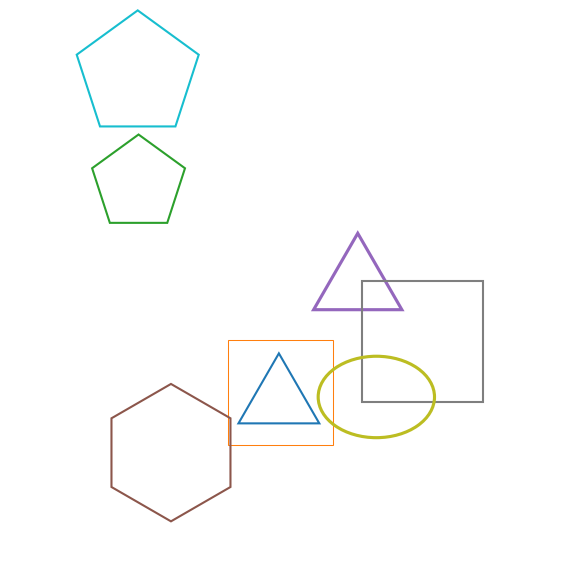[{"shape": "triangle", "thickness": 1, "radius": 0.4, "center": [0.483, 0.306]}, {"shape": "square", "thickness": 0.5, "radius": 0.45, "center": [0.486, 0.319]}, {"shape": "pentagon", "thickness": 1, "radius": 0.42, "center": [0.24, 0.682]}, {"shape": "triangle", "thickness": 1.5, "radius": 0.44, "center": [0.619, 0.507]}, {"shape": "hexagon", "thickness": 1, "radius": 0.59, "center": [0.296, 0.215]}, {"shape": "square", "thickness": 1, "radius": 0.52, "center": [0.732, 0.408]}, {"shape": "oval", "thickness": 1.5, "radius": 0.5, "center": [0.652, 0.312]}, {"shape": "pentagon", "thickness": 1, "radius": 0.56, "center": [0.238, 0.87]}]